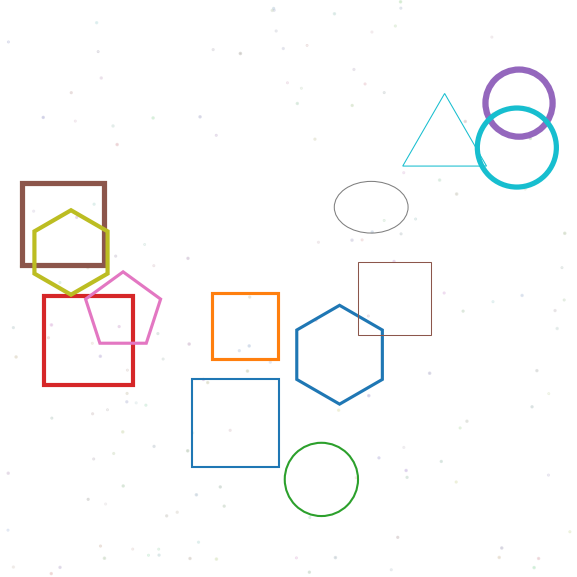[{"shape": "square", "thickness": 1, "radius": 0.38, "center": [0.407, 0.267]}, {"shape": "hexagon", "thickness": 1.5, "radius": 0.43, "center": [0.588, 0.385]}, {"shape": "square", "thickness": 1.5, "radius": 0.29, "center": [0.424, 0.434]}, {"shape": "circle", "thickness": 1, "radius": 0.32, "center": [0.557, 0.169]}, {"shape": "square", "thickness": 2, "radius": 0.38, "center": [0.153, 0.409]}, {"shape": "circle", "thickness": 3, "radius": 0.29, "center": [0.899, 0.821]}, {"shape": "square", "thickness": 2.5, "radius": 0.35, "center": [0.109, 0.611]}, {"shape": "square", "thickness": 0.5, "radius": 0.32, "center": [0.683, 0.483]}, {"shape": "pentagon", "thickness": 1.5, "radius": 0.34, "center": [0.213, 0.46]}, {"shape": "oval", "thickness": 0.5, "radius": 0.32, "center": [0.643, 0.64]}, {"shape": "hexagon", "thickness": 2, "radius": 0.37, "center": [0.123, 0.562]}, {"shape": "circle", "thickness": 2.5, "radius": 0.34, "center": [0.895, 0.744]}, {"shape": "triangle", "thickness": 0.5, "radius": 0.42, "center": [0.77, 0.753]}]